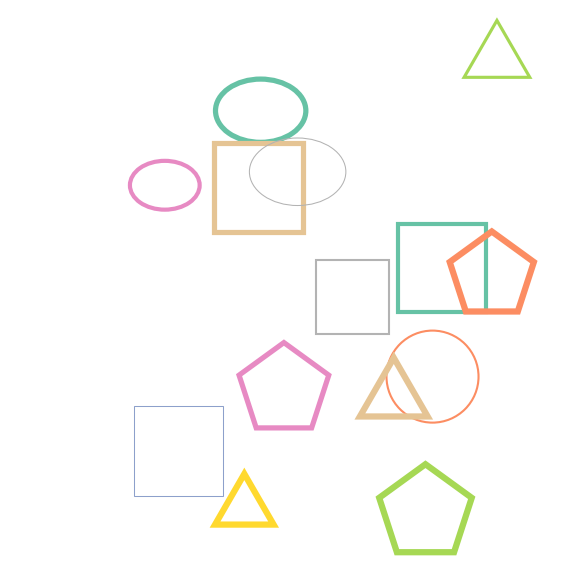[{"shape": "oval", "thickness": 2.5, "radius": 0.39, "center": [0.451, 0.807]}, {"shape": "square", "thickness": 2, "radius": 0.38, "center": [0.766, 0.535]}, {"shape": "pentagon", "thickness": 3, "radius": 0.38, "center": [0.852, 0.522]}, {"shape": "circle", "thickness": 1, "radius": 0.4, "center": [0.749, 0.347]}, {"shape": "square", "thickness": 0.5, "radius": 0.39, "center": [0.309, 0.219]}, {"shape": "pentagon", "thickness": 2.5, "radius": 0.41, "center": [0.492, 0.324]}, {"shape": "oval", "thickness": 2, "radius": 0.3, "center": [0.285, 0.678]}, {"shape": "pentagon", "thickness": 3, "radius": 0.42, "center": [0.737, 0.111]}, {"shape": "triangle", "thickness": 1.5, "radius": 0.33, "center": [0.86, 0.898]}, {"shape": "triangle", "thickness": 3, "radius": 0.29, "center": [0.423, 0.12]}, {"shape": "square", "thickness": 2.5, "radius": 0.38, "center": [0.448, 0.675]}, {"shape": "triangle", "thickness": 3, "radius": 0.34, "center": [0.682, 0.312]}, {"shape": "oval", "thickness": 0.5, "radius": 0.42, "center": [0.515, 0.702]}, {"shape": "square", "thickness": 1, "radius": 0.32, "center": [0.61, 0.485]}]